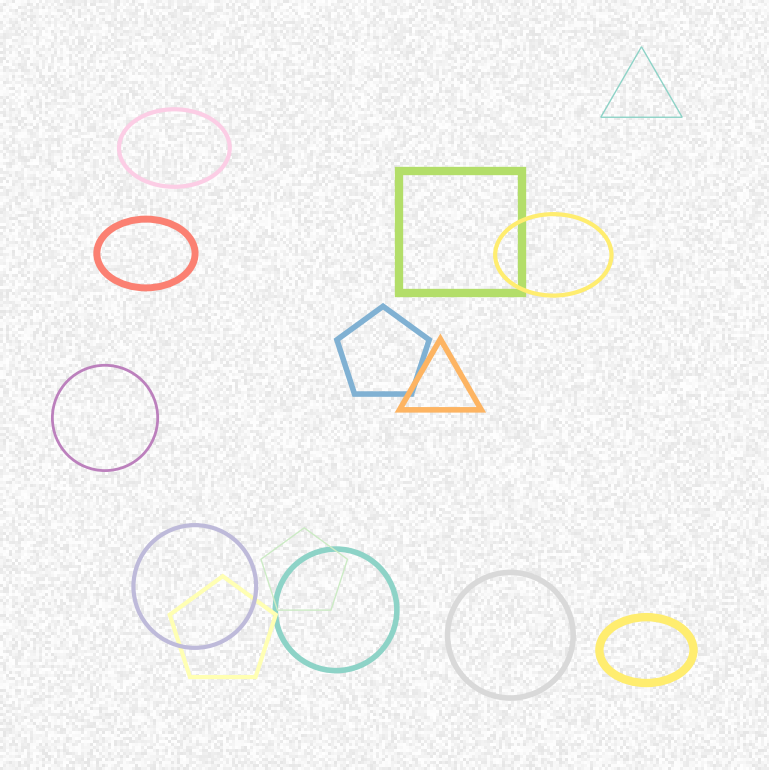[{"shape": "circle", "thickness": 2, "radius": 0.39, "center": [0.436, 0.208]}, {"shape": "triangle", "thickness": 0.5, "radius": 0.31, "center": [0.833, 0.878]}, {"shape": "pentagon", "thickness": 1.5, "radius": 0.36, "center": [0.289, 0.179]}, {"shape": "circle", "thickness": 1.5, "radius": 0.4, "center": [0.253, 0.238]}, {"shape": "oval", "thickness": 2.5, "radius": 0.32, "center": [0.19, 0.671]}, {"shape": "pentagon", "thickness": 2, "radius": 0.32, "center": [0.497, 0.539]}, {"shape": "triangle", "thickness": 2, "radius": 0.31, "center": [0.572, 0.498]}, {"shape": "square", "thickness": 3, "radius": 0.4, "center": [0.597, 0.699]}, {"shape": "oval", "thickness": 1.5, "radius": 0.36, "center": [0.226, 0.808]}, {"shape": "circle", "thickness": 2, "radius": 0.41, "center": [0.663, 0.175]}, {"shape": "circle", "thickness": 1, "radius": 0.34, "center": [0.136, 0.457]}, {"shape": "pentagon", "thickness": 0.5, "radius": 0.3, "center": [0.395, 0.255]}, {"shape": "oval", "thickness": 1.5, "radius": 0.38, "center": [0.719, 0.669]}, {"shape": "oval", "thickness": 3, "radius": 0.31, "center": [0.84, 0.156]}]